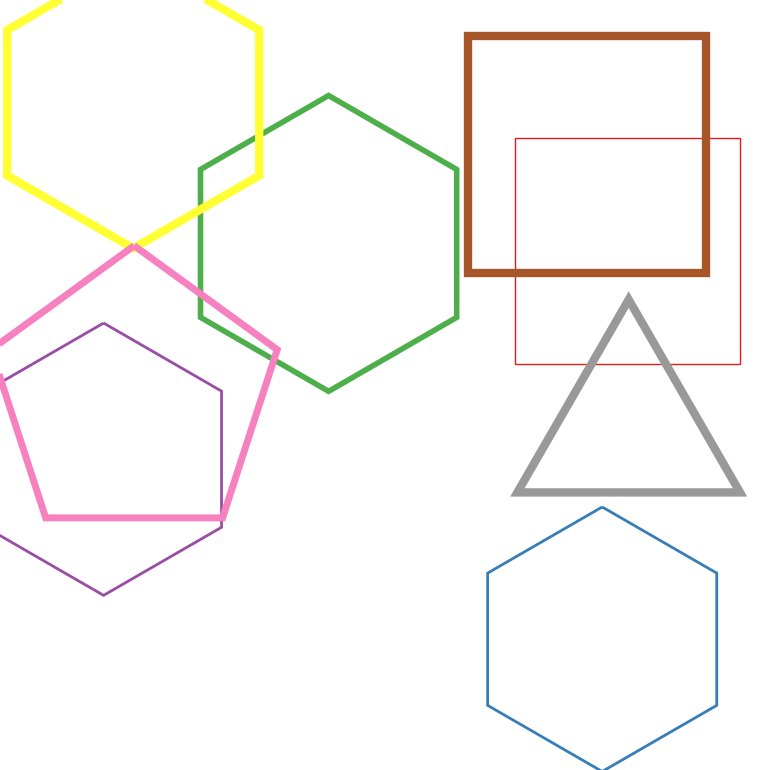[{"shape": "square", "thickness": 0.5, "radius": 0.73, "center": [0.815, 0.674]}, {"shape": "hexagon", "thickness": 1, "radius": 0.86, "center": [0.782, 0.17]}, {"shape": "hexagon", "thickness": 2, "radius": 0.96, "center": [0.427, 0.684]}, {"shape": "hexagon", "thickness": 1, "radius": 0.88, "center": [0.135, 0.404]}, {"shape": "hexagon", "thickness": 3, "radius": 0.94, "center": [0.173, 0.866]}, {"shape": "square", "thickness": 3, "radius": 0.77, "center": [0.762, 0.799]}, {"shape": "pentagon", "thickness": 2.5, "radius": 0.98, "center": [0.174, 0.486]}, {"shape": "triangle", "thickness": 3, "radius": 0.83, "center": [0.816, 0.444]}]